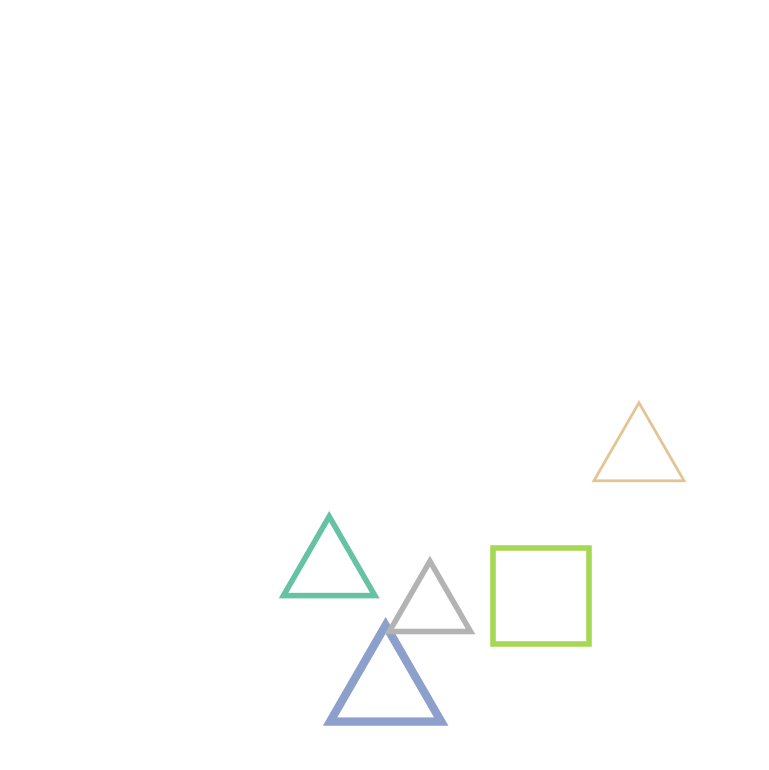[{"shape": "triangle", "thickness": 2, "radius": 0.34, "center": [0.428, 0.261]}, {"shape": "triangle", "thickness": 3, "radius": 0.42, "center": [0.501, 0.105]}, {"shape": "square", "thickness": 2, "radius": 0.31, "center": [0.702, 0.226]}, {"shape": "triangle", "thickness": 1, "radius": 0.34, "center": [0.83, 0.409]}, {"shape": "triangle", "thickness": 2, "radius": 0.3, "center": [0.558, 0.21]}]